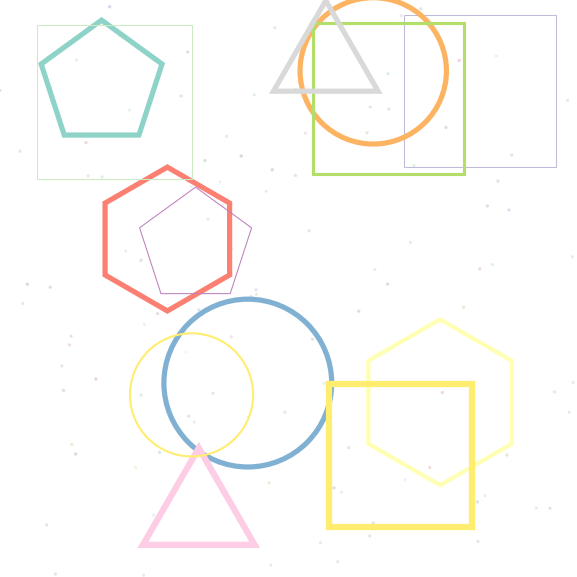[{"shape": "pentagon", "thickness": 2.5, "radius": 0.55, "center": [0.176, 0.854]}, {"shape": "hexagon", "thickness": 2, "radius": 0.72, "center": [0.762, 0.303]}, {"shape": "square", "thickness": 0.5, "radius": 0.66, "center": [0.831, 0.842]}, {"shape": "hexagon", "thickness": 2.5, "radius": 0.62, "center": [0.29, 0.585]}, {"shape": "circle", "thickness": 2.5, "radius": 0.73, "center": [0.429, 0.336]}, {"shape": "circle", "thickness": 2.5, "radius": 0.63, "center": [0.646, 0.876]}, {"shape": "square", "thickness": 1.5, "radius": 0.65, "center": [0.673, 0.828]}, {"shape": "triangle", "thickness": 3, "radius": 0.56, "center": [0.344, 0.112]}, {"shape": "triangle", "thickness": 2.5, "radius": 0.52, "center": [0.564, 0.894]}, {"shape": "pentagon", "thickness": 0.5, "radius": 0.51, "center": [0.339, 0.573]}, {"shape": "square", "thickness": 0.5, "radius": 0.67, "center": [0.198, 0.823]}, {"shape": "square", "thickness": 3, "radius": 0.62, "center": [0.693, 0.21]}, {"shape": "circle", "thickness": 1, "radius": 0.53, "center": [0.332, 0.315]}]